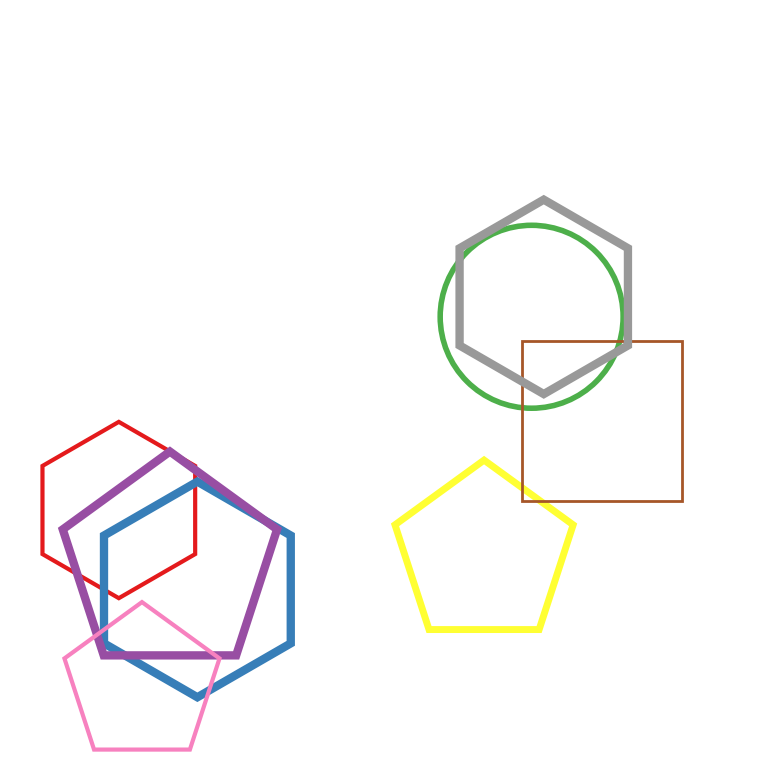[{"shape": "hexagon", "thickness": 1.5, "radius": 0.57, "center": [0.154, 0.338]}, {"shape": "hexagon", "thickness": 3, "radius": 0.7, "center": [0.256, 0.235]}, {"shape": "circle", "thickness": 2, "radius": 0.59, "center": [0.69, 0.589]}, {"shape": "pentagon", "thickness": 3, "radius": 0.73, "center": [0.221, 0.267]}, {"shape": "pentagon", "thickness": 2.5, "radius": 0.61, "center": [0.629, 0.281]}, {"shape": "square", "thickness": 1, "radius": 0.52, "center": [0.782, 0.453]}, {"shape": "pentagon", "thickness": 1.5, "radius": 0.53, "center": [0.184, 0.112]}, {"shape": "hexagon", "thickness": 3, "radius": 0.63, "center": [0.706, 0.614]}]